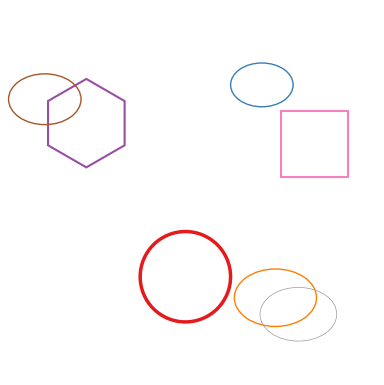[{"shape": "circle", "thickness": 2.5, "radius": 0.59, "center": [0.481, 0.281]}, {"shape": "oval", "thickness": 1, "radius": 0.41, "center": [0.68, 0.78]}, {"shape": "hexagon", "thickness": 1.5, "radius": 0.57, "center": [0.224, 0.68]}, {"shape": "oval", "thickness": 1, "radius": 0.53, "center": [0.715, 0.227]}, {"shape": "oval", "thickness": 1, "radius": 0.47, "center": [0.116, 0.742]}, {"shape": "square", "thickness": 1.5, "radius": 0.43, "center": [0.817, 0.626]}, {"shape": "oval", "thickness": 0.5, "radius": 0.5, "center": [0.775, 0.184]}]